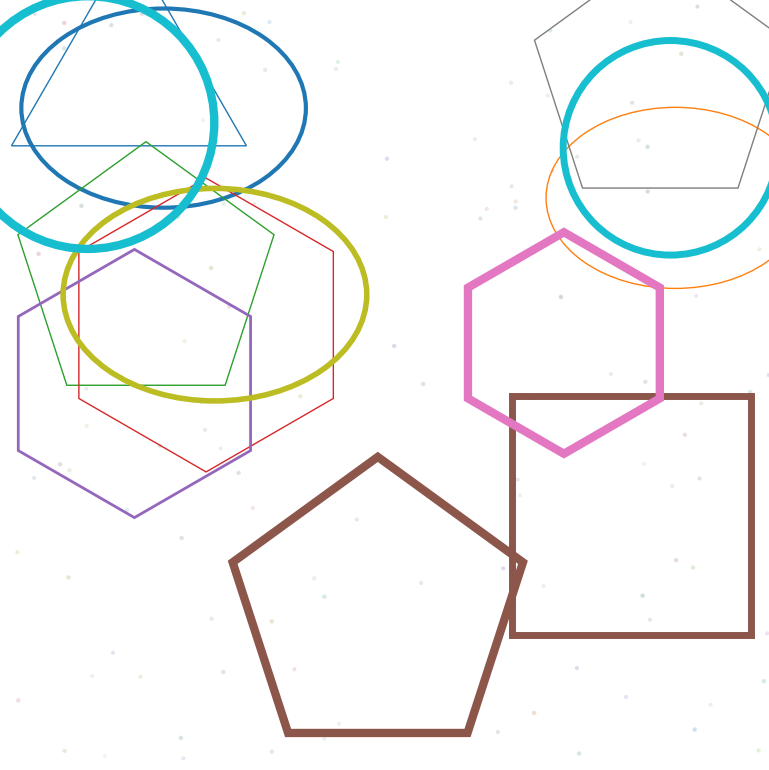[{"shape": "oval", "thickness": 1.5, "radius": 0.92, "center": [0.212, 0.86]}, {"shape": "triangle", "thickness": 0.5, "radius": 0.88, "center": [0.167, 0.899]}, {"shape": "oval", "thickness": 0.5, "radius": 0.84, "center": [0.877, 0.743]}, {"shape": "pentagon", "thickness": 0.5, "radius": 0.87, "center": [0.19, 0.641]}, {"shape": "hexagon", "thickness": 0.5, "radius": 0.95, "center": [0.268, 0.578]}, {"shape": "hexagon", "thickness": 1, "radius": 0.87, "center": [0.175, 0.502]}, {"shape": "square", "thickness": 2.5, "radius": 0.78, "center": [0.821, 0.33]}, {"shape": "pentagon", "thickness": 3, "radius": 0.99, "center": [0.491, 0.208]}, {"shape": "hexagon", "thickness": 3, "radius": 0.72, "center": [0.732, 0.555]}, {"shape": "pentagon", "thickness": 0.5, "radius": 0.86, "center": [0.857, 0.895]}, {"shape": "oval", "thickness": 2, "radius": 0.99, "center": [0.279, 0.617]}, {"shape": "circle", "thickness": 2.5, "radius": 0.7, "center": [0.871, 0.808]}, {"shape": "circle", "thickness": 3, "radius": 0.82, "center": [0.114, 0.841]}]